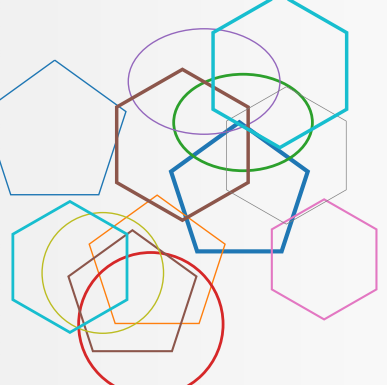[{"shape": "pentagon", "thickness": 3, "radius": 0.93, "center": [0.618, 0.497]}, {"shape": "pentagon", "thickness": 1, "radius": 0.97, "center": [0.141, 0.65]}, {"shape": "pentagon", "thickness": 1, "radius": 0.92, "center": [0.406, 0.309]}, {"shape": "oval", "thickness": 2, "radius": 0.9, "center": [0.627, 0.682]}, {"shape": "circle", "thickness": 2, "radius": 0.93, "center": [0.389, 0.158]}, {"shape": "oval", "thickness": 1, "radius": 0.98, "center": [0.527, 0.788]}, {"shape": "pentagon", "thickness": 1.5, "radius": 0.87, "center": [0.342, 0.228]}, {"shape": "hexagon", "thickness": 2.5, "radius": 0.98, "center": [0.471, 0.624]}, {"shape": "hexagon", "thickness": 1.5, "radius": 0.78, "center": [0.836, 0.326]}, {"shape": "hexagon", "thickness": 0.5, "radius": 0.89, "center": [0.739, 0.596]}, {"shape": "circle", "thickness": 1, "radius": 0.78, "center": [0.265, 0.291]}, {"shape": "hexagon", "thickness": 2.5, "radius": 1.0, "center": [0.722, 0.816]}, {"shape": "hexagon", "thickness": 2, "radius": 0.85, "center": [0.18, 0.307]}]